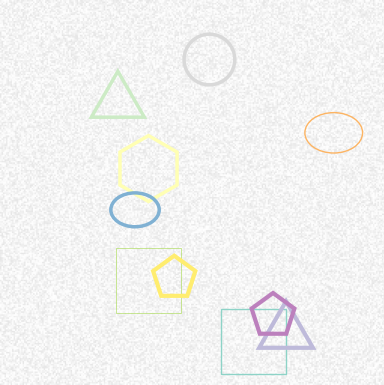[{"shape": "square", "thickness": 1, "radius": 0.42, "center": [0.659, 0.114]}, {"shape": "hexagon", "thickness": 2.5, "radius": 0.43, "center": [0.386, 0.562]}, {"shape": "triangle", "thickness": 3, "radius": 0.4, "center": [0.743, 0.137]}, {"shape": "oval", "thickness": 2.5, "radius": 0.31, "center": [0.351, 0.455]}, {"shape": "oval", "thickness": 1, "radius": 0.37, "center": [0.867, 0.655]}, {"shape": "square", "thickness": 0.5, "radius": 0.42, "center": [0.385, 0.272]}, {"shape": "circle", "thickness": 2.5, "radius": 0.33, "center": [0.544, 0.845]}, {"shape": "pentagon", "thickness": 3, "radius": 0.29, "center": [0.709, 0.18]}, {"shape": "triangle", "thickness": 2.5, "radius": 0.4, "center": [0.306, 0.735]}, {"shape": "pentagon", "thickness": 3, "radius": 0.29, "center": [0.453, 0.278]}]